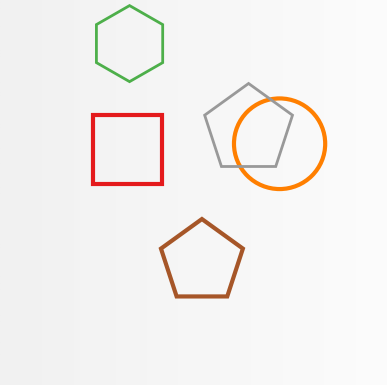[{"shape": "square", "thickness": 3, "radius": 0.45, "center": [0.329, 0.612]}, {"shape": "hexagon", "thickness": 2, "radius": 0.49, "center": [0.334, 0.887]}, {"shape": "circle", "thickness": 3, "radius": 0.59, "center": [0.722, 0.627]}, {"shape": "pentagon", "thickness": 3, "radius": 0.56, "center": [0.521, 0.32]}, {"shape": "pentagon", "thickness": 2, "radius": 0.6, "center": [0.641, 0.664]}]